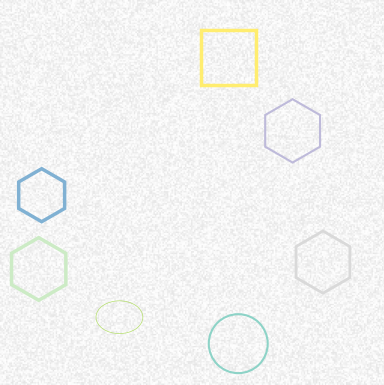[{"shape": "circle", "thickness": 1.5, "radius": 0.38, "center": [0.619, 0.107]}, {"shape": "hexagon", "thickness": 1.5, "radius": 0.41, "center": [0.76, 0.66]}, {"shape": "hexagon", "thickness": 2.5, "radius": 0.34, "center": [0.108, 0.493]}, {"shape": "oval", "thickness": 0.5, "radius": 0.3, "center": [0.31, 0.176]}, {"shape": "hexagon", "thickness": 2, "radius": 0.4, "center": [0.839, 0.319]}, {"shape": "hexagon", "thickness": 2.5, "radius": 0.41, "center": [0.101, 0.301]}, {"shape": "square", "thickness": 2.5, "radius": 0.36, "center": [0.593, 0.85]}]